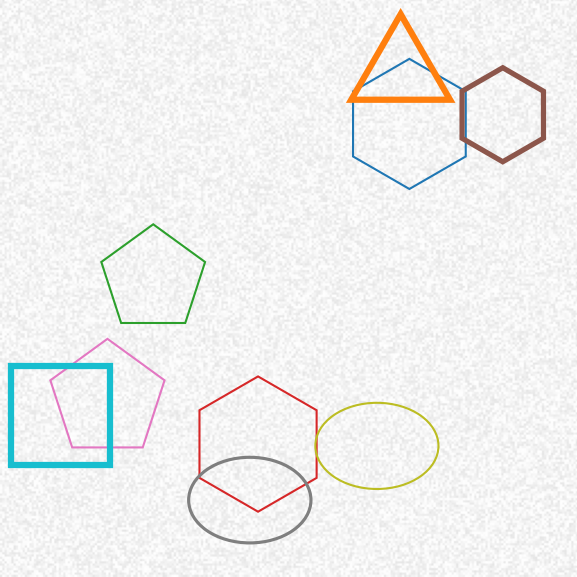[{"shape": "hexagon", "thickness": 1, "radius": 0.56, "center": [0.709, 0.785]}, {"shape": "triangle", "thickness": 3, "radius": 0.49, "center": [0.694, 0.876]}, {"shape": "pentagon", "thickness": 1, "radius": 0.47, "center": [0.265, 0.516]}, {"shape": "hexagon", "thickness": 1, "radius": 0.59, "center": [0.447, 0.23]}, {"shape": "hexagon", "thickness": 2.5, "radius": 0.41, "center": [0.871, 0.8]}, {"shape": "pentagon", "thickness": 1, "radius": 0.52, "center": [0.186, 0.308]}, {"shape": "oval", "thickness": 1.5, "radius": 0.53, "center": [0.433, 0.133]}, {"shape": "oval", "thickness": 1, "radius": 0.53, "center": [0.653, 0.227]}, {"shape": "square", "thickness": 3, "radius": 0.43, "center": [0.105, 0.28]}]